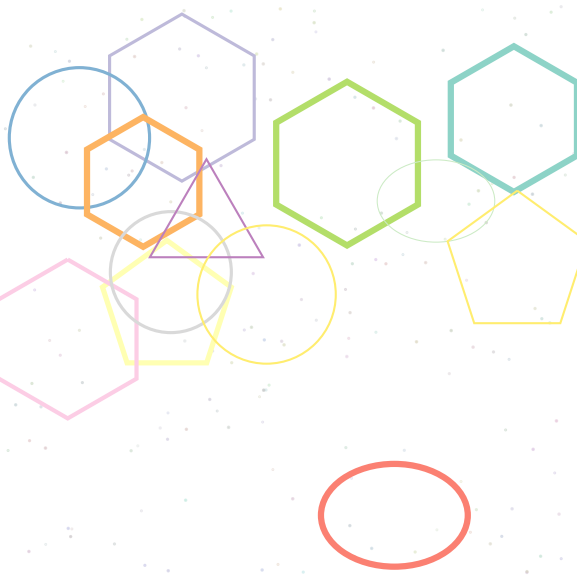[{"shape": "hexagon", "thickness": 3, "radius": 0.63, "center": [0.89, 0.793]}, {"shape": "pentagon", "thickness": 2.5, "radius": 0.59, "center": [0.289, 0.466]}, {"shape": "hexagon", "thickness": 1.5, "radius": 0.72, "center": [0.315, 0.83]}, {"shape": "oval", "thickness": 3, "radius": 0.64, "center": [0.683, 0.107]}, {"shape": "circle", "thickness": 1.5, "radius": 0.61, "center": [0.138, 0.761]}, {"shape": "hexagon", "thickness": 3, "radius": 0.56, "center": [0.248, 0.684]}, {"shape": "hexagon", "thickness": 3, "radius": 0.71, "center": [0.601, 0.716]}, {"shape": "hexagon", "thickness": 2, "radius": 0.69, "center": [0.117, 0.412]}, {"shape": "circle", "thickness": 1.5, "radius": 0.52, "center": [0.296, 0.528]}, {"shape": "triangle", "thickness": 1, "radius": 0.57, "center": [0.358, 0.61]}, {"shape": "oval", "thickness": 0.5, "radius": 0.51, "center": [0.755, 0.651]}, {"shape": "circle", "thickness": 1, "radius": 0.6, "center": [0.462, 0.489]}, {"shape": "pentagon", "thickness": 1, "radius": 0.63, "center": [0.896, 0.542]}]